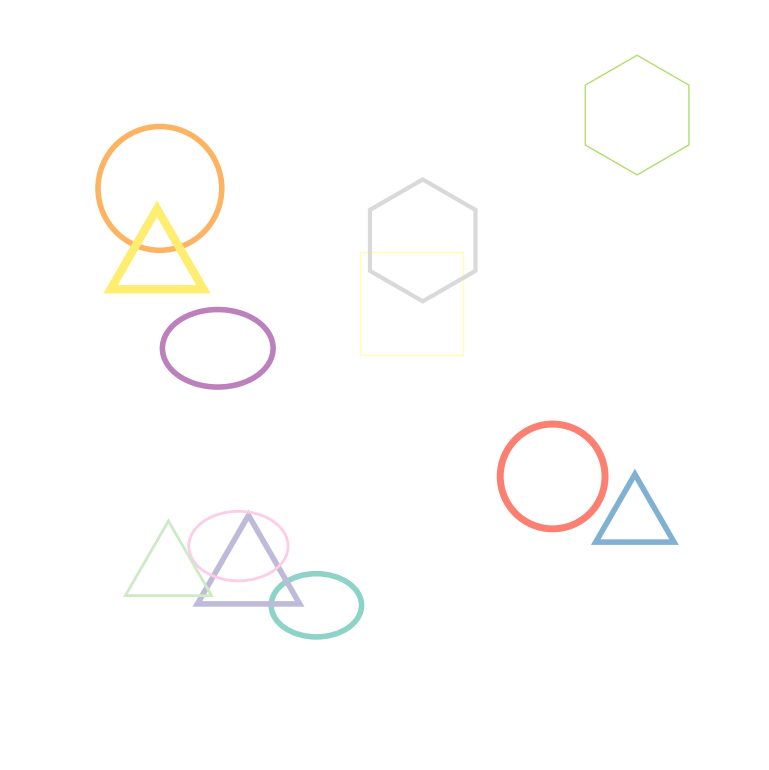[{"shape": "oval", "thickness": 2, "radius": 0.29, "center": [0.411, 0.214]}, {"shape": "square", "thickness": 0.5, "radius": 0.33, "center": [0.534, 0.606]}, {"shape": "triangle", "thickness": 2, "radius": 0.38, "center": [0.323, 0.254]}, {"shape": "circle", "thickness": 2.5, "radius": 0.34, "center": [0.718, 0.381]}, {"shape": "triangle", "thickness": 2, "radius": 0.29, "center": [0.825, 0.325]}, {"shape": "circle", "thickness": 2, "radius": 0.4, "center": [0.208, 0.755]}, {"shape": "hexagon", "thickness": 0.5, "radius": 0.39, "center": [0.827, 0.851]}, {"shape": "oval", "thickness": 1, "radius": 0.32, "center": [0.31, 0.291]}, {"shape": "hexagon", "thickness": 1.5, "radius": 0.4, "center": [0.549, 0.688]}, {"shape": "oval", "thickness": 2, "radius": 0.36, "center": [0.283, 0.548]}, {"shape": "triangle", "thickness": 1, "radius": 0.32, "center": [0.219, 0.259]}, {"shape": "triangle", "thickness": 3, "radius": 0.35, "center": [0.204, 0.659]}]